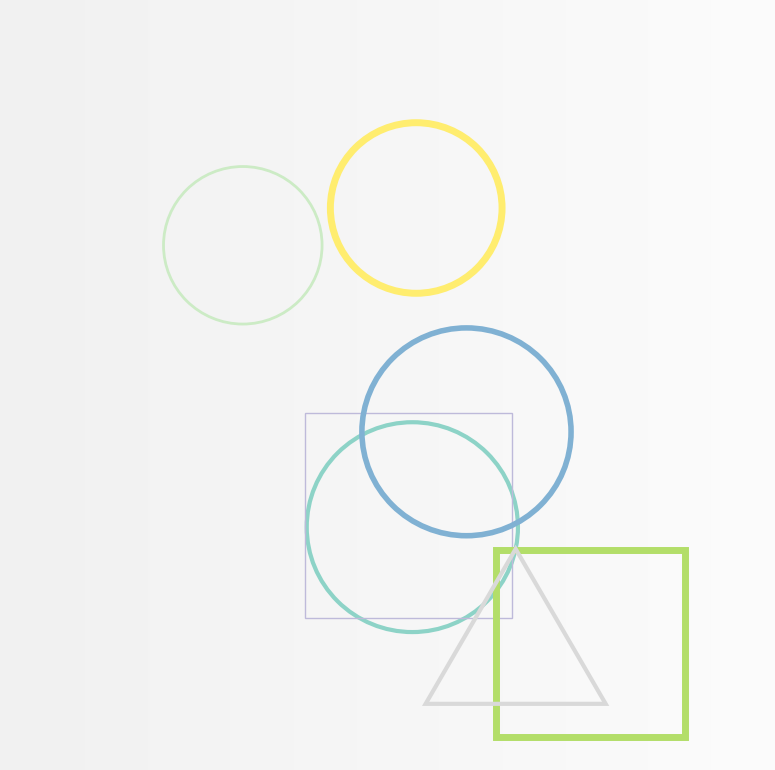[{"shape": "circle", "thickness": 1.5, "radius": 0.68, "center": [0.532, 0.315]}, {"shape": "square", "thickness": 0.5, "radius": 0.67, "center": [0.527, 0.331]}, {"shape": "circle", "thickness": 2, "radius": 0.67, "center": [0.602, 0.439]}, {"shape": "square", "thickness": 2.5, "radius": 0.61, "center": [0.762, 0.164]}, {"shape": "triangle", "thickness": 1.5, "radius": 0.67, "center": [0.665, 0.153]}, {"shape": "circle", "thickness": 1, "radius": 0.51, "center": [0.313, 0.681]}, {"shape": "circle", "thickness": 2.5, "radius": 0.55, "center": [0.537, 0.73]}]